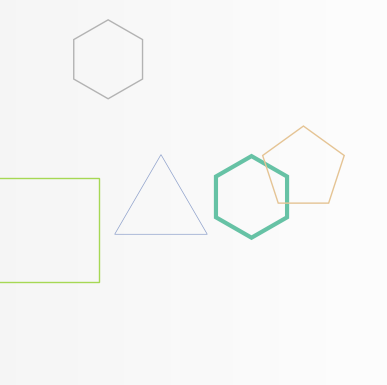[{"shape": "hexagon", "thickness": 3, "radius": 0.53, "center": [0.649, 0.489]}, {"shape": "triangle", "thickness": 0.5, "radius": 0.69, "center": [0.415, 0.46]}, {"shape": "square", "thickness": 1, "radius": 0.67, "center": [0.121, 0.402]}, {"shape": "pentagon", "thickness": 1, "radius": 0.55, "center": [0.783, 0.562]}, {"shape": "hexagon", "thickness": 1, "radius": 0.51, "center": [0.279, 0.846]}]